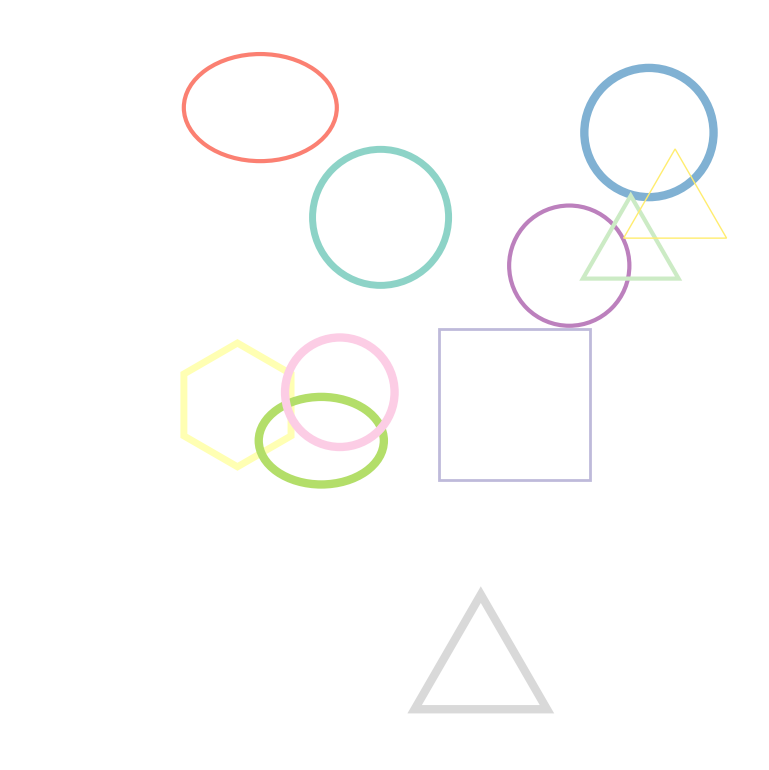[{"shape": "circle", "thickness": 2.5, "radius": 0.44, "center": [0.494, 0.718]}, {"shape": "hexagon", "thickness": 2.5, "radius": 0.4, "center": [0.308, 0.474]}, {"shape": "square", "thickness": 1, "radius": 0.49, "center": [0.668, 0.474]}, {"shape": "oval", "thickness": 1.5, "radius": 0.5, "center": [0.338, 0.86]}, {"shape": "circle", "thickness": 3, "radius": 0.42, "center": [0.843, 0.828]}, {"shape": "oval", "thickness": 3, "radius": 0.41, "center": [0.417, 0.428]}, {"shape": "circle", "thickness": 3, "radius": 0.36, "center": [0.441, 0.491]}, {"shape": "triangle", "thickness": 3, "radius": 0.5, "center": [0.624, 0.129]}, {"shape": "circle", "thickness": 1.5, "radius": 0.39, "center": [0.739, 0.655]}, {"shape": "triangle", "thickness": 1.5, "radius": 0.36, "center": [0.819, 0.674]}, {"shape": "triangle", "thickness": 0.5, "radius": 0.39, "center": [0.877, 0.729]}]